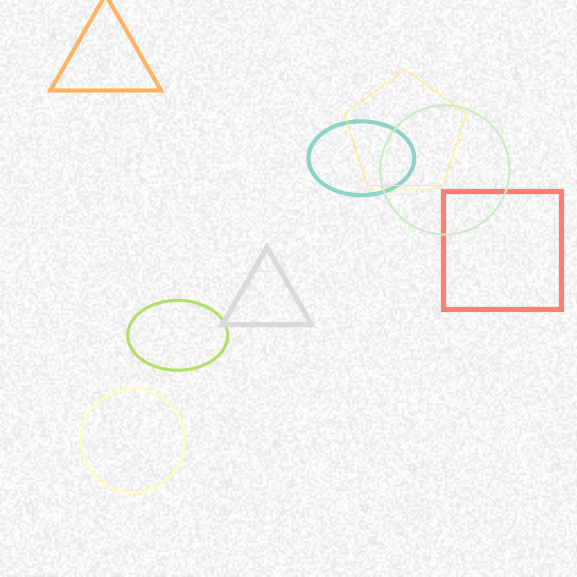[{"shape": "oval", "thickness": 2, "radius": 0.46, "center": [0.626, 0.725]}, {"shape": "circle", "thickness": 1, "radius": 0.45, "center": [0.23, 0.236]}, {"shape": "square", "thickness": 2.5, "radius": 0.51, "center": [0.869, 0.567]}, {"shape": "triangle", "thickness": 2, "radius": 0.55, "center": [0.183, 0.898]}, {"shape": "oval", "thickness": 1.5, "radius": 0.43, "center": [0.308, 0.419]}, {"shape": "triangle", "thickness": 2.5, "radius": 0.45, "center": [0.462, 0.481]}, {"shape": "circle", "thickness": 1, "radius": 0.56, "center": [0.77, 0.705]}, {"shape": "pentagon", "thickness": 0.5, "radius": 0.55, "center": [0.702, 0.768]}]